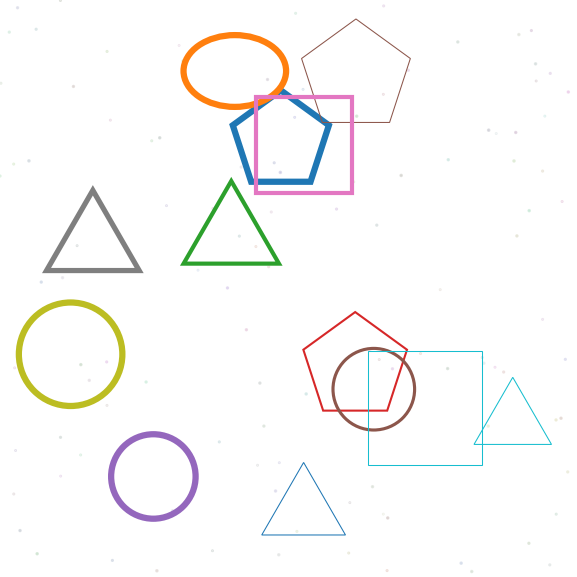[{"shape": "triangle", "thickness": 0.5, "radius": 0.42, "center": [0.526, 0.115]}, {"shape": "pentagon", "thickness": 3, "radius": 0.44, "center": [0.486, 0.755]}, {"shape": "oval", "thickness": 3, "radius": 0.44, "center": [0.407, 0.876]}, {"shape": "triangle", "thickness": 2, "radius": 0.48, "center": [0.4, 0.59]}, {"shape": "pentagon", "thickness": 1, "radius": 0.47, "center": [0.615, 0.364]}, {"shape": "circle", "thickness": 3, "radius": 0.37, "center": [0.266, 0.174]}, {"shape": "pentagon", "thickness": 0.5, "radius": 0.5, "center": [0.616, 0.867]}, {"shape": "circle", "thickness": 1.5, "radius": 0.35, "center": [0.647, 0.325]}, {"shape": "square", "thickness": 2, "radius": 0.41, "center": [0.527, 0.748]}, {"shape": "triangle", "thickness": 2.5, "radius": 0.46, "center": [0.161, 0.577]}, {"shape": "circle", "thickness": 3, "radius": 0.45, "center": [0.122, 0.386]}, {"shape": "triangle", "thickness": 0.5, "radius": 0.39, "center": [0.888, 0.268]}, {"shape": "square", "thickness": 0.5, "radius": 0.49, "center": [0.736, 0.293]}]